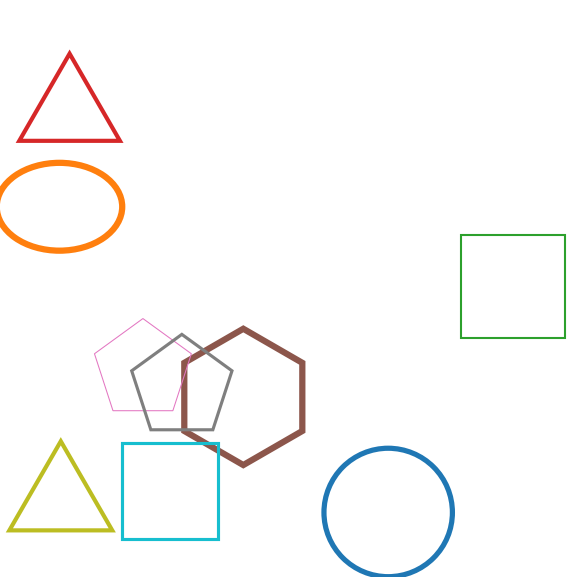[{"shape": "circle", "thickness": 2.5, "radius": 0.56, "center": [0.672, 0.112]}, {"shape": "oval", "thickness": 3, "radius": 0.54, "center": [0.103, 0.641]}, {"shape": "square", "thickness": 1, "radius": 0.45, "center": [0.888, 0.503]}, {"shape": "triangle", "thickness": 2, "radius": 0.5, "center": [0.121, 0.806]}, {"shape": "hexagon", "thickness": 3, "radius": 0.59, "center": [0.421, 0.312]}, {"shape": "pentagon", "thickness": 0.5, "radius": 0.44, "center": [0.247, 0.359]}, {"shape": "pentagon", "thickness": 1.5, "radius": 0.46, "center": [0.315, 0.329]}, {"shape": "triangle", "thickness": 2, "radius": 0.51, "center": [0.105, 0.132]}, {"shape": "square", "thickness": 1.5, "radius": 0.41, "center": [0.294, 0.149]}]